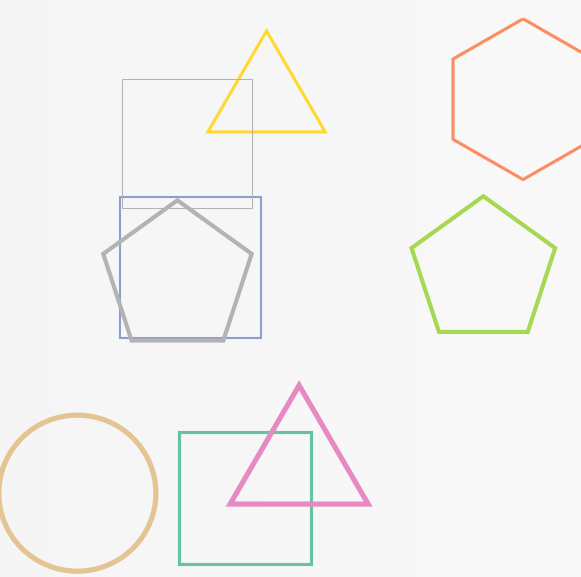[{"shape": "square", "thickness": 1.5, "radius": 0.57, "center": [0.421, 0.137]}, {"shape": "hexagon", "thickness": 1.5, "radius": 0.7, "center": [0.9, 0.827]}, {"shape": "square", "thickness": 1, "radius": 0.61, "center": [0.328, 0.536]}, {"shape": "triangle", "thickness": 2.5, "radius": 0.69, "center": [0.515, 0.195]}, {"shape": "pentagon", "thickness": 2, "radius": 0.65, "center": [0.832, 0.529]}, {"shape": "triangle", "thickness": 1.5, "radius": 0.58, "center": [0.459, 0.829]}, {"shape": "circle", "thickness": 2.5, "radius": 0.68, "center": [0.133, 0.145]}, {"shape": "pentagon", "thickness": 2, "radius": 0.67, "center": [0.305, 0.518]}, {"shape": "square", "thickness": 0.5, "radius": 0.56, "center": [0.322, 0.75]}]